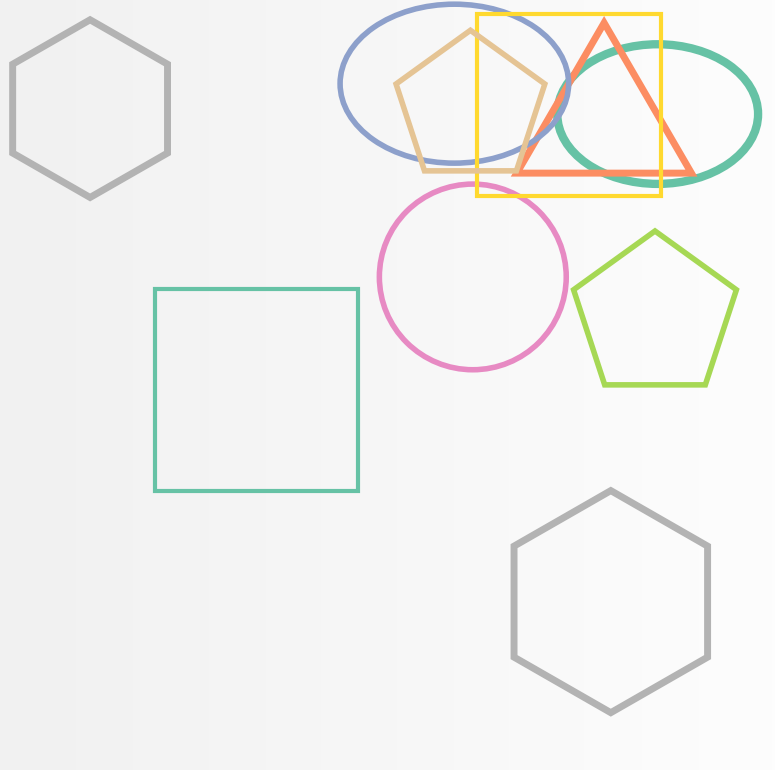[{"shape": "oval", "thickness": 3, "radius": 0.65, "center": [0.849, 0.852]}, {"shape": "square", "thickness": 1.5, "radius": 0.65, "center": [0.331, 0.494]}, {"shape": "triangle", "thickness": 2.5, "radius": 0.65, "center": [0.779, 0.84]}, {"shape": "oval", "thickness": 2, "radius": 0.74, "center": [0.586, 0.891]}, {"shape": "circle", "thickness": 2, "radius": 0.6, "center": [0.61, 0.64]}, {"shape": "pentagon", "thickness": 2, "radius": 0.55, "center": [0.845, 0.59]}, {"shape": "square", "thickness": 1.5, "radius": 0.59, "center": [0.734, 0.863]}, {"shape": "pentagon", "thickness": 2, "radius": 0.5, "center": [0.607, 0.86]}, {"shape": "hexagon", "thickness": 2.5, "radius": 0.72, "center": [0.788, 0.219]}, {"shape": "hexagon", "thickness": 2.5, "radius": 0.58, "center": [0.116, 0.859]}]